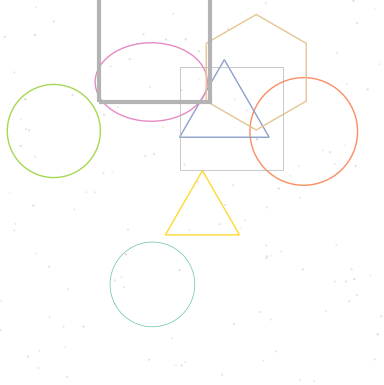[{"shape": "circle", "thickness": 0.5, "radius": 0.55, "center": [0.396, 0.261]}, {"shape": "circle", "thickness": 1, "radius": 0.7, "center": [0.789, 0.659]}, {"shape": "triangle", "thickness": 1, "radius": 0.67, "center": [0.583, 0.711]}, {"shape": "oval", "thickness": 1, "radius": 0.73, "center": [0.393, 0.787]}, {"shape": "circle", "thickness": 1, "radius": 0.6, "center": [0.14, 0.66]}, {"shape": "triangle", "thickness": 1, "radius": 0.56, "center": [0.526, 0.446]}, {"shape": "hexagon", "thickness": 1, "radius": 0.75, "center": [0.666, 0.812]}, {"shape": "square", "thickness": 0.5, "radius": 0.67, "center": [0.601, 0.693]}, {"shape": "square", "thickness": 3, "radius": 0.72, "center": [0.402, 0.88]}]